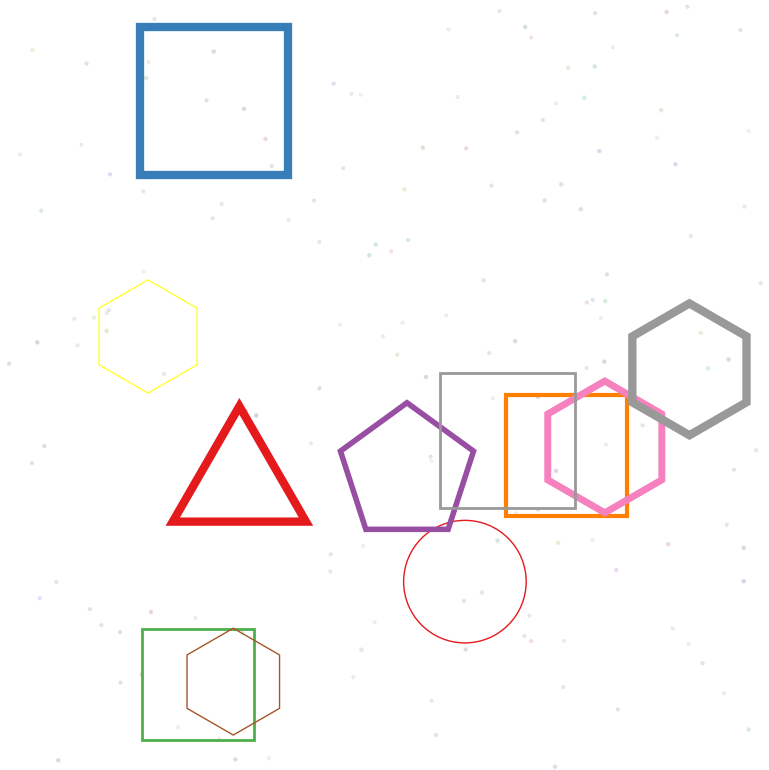[{"shape": "triangle", "thickness": 3, "radius": 0.5, "center": [0.311, 0.373]}, {"shape": "circle", "thickness": 0.5, "radius": 0.4, "center": [0.604, 0.245]}, {"shape": "square", "thickness": 3, "radius": 0.48, "center": [0.277, 0.869]}, {"shape": "square", "thickness": 1, "radius": 0.36, "center": [0.257, 0.111]}, {"shape": "pentagon", "thickness": 2, "radius": 0.45, "center": [0.529, 0.386]}, {"shape": "square", "thickness": 1.5, "radius": 0.39, "center": [0.735, 0.408]}, {"shape": "hexagon", "thickness": 0.5, "radius": 0.37, "center": [0.192, 0.563]}, {"shape": "hexagon", "thickness": 0.5, "radius": 0.35, "center": [0.303, 0.115]}, {"shape": "hexagon", "thickness": 2.5, "radius": 0.43, "center": [0.785, 0.42]}, {"shape": "hexagon", "thickness": 3, "radius": 0.43, "center": [0.895, 0.52]}, {"shape": "square", "thickness": 1, "radius": 0.44, "center": [0.659, 0.428]}]